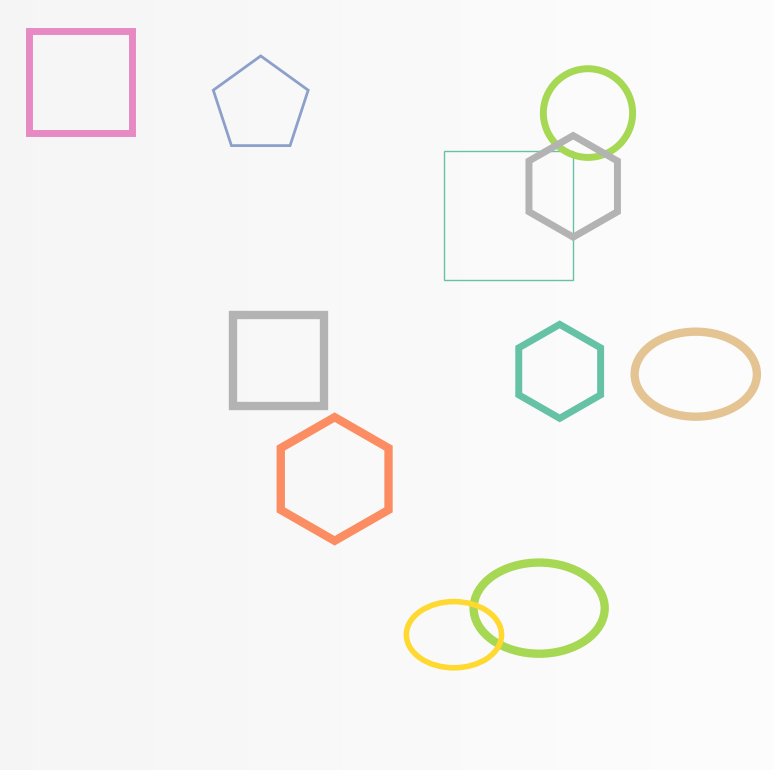[{"shape": "square", "thickness": 0.5, "radius": 0.42, "center": [0.656, 0.72]}, {"shape": "hexagon", "thickness": 2.5, "radius": 0.31, "center": [0.722, 0.518]}, {"shape": "hexagon", "thickness": 3, "radius": 0.4, "center": [0.432, 0.378]}, {"shape": "pentagon", "thickness": 1, "radius": 0.32, "center": [0.336, 0.863]}, {"shape": "square", "thickness": 2.5, "radius": 0.33, "center": [0.104, 0.893]}, {"shape": "circle", "thickness": 2.5, "radius": 0.29, "center": [0.759, 0.853]}, {"shape": "oval", "thickness": 3, "radius": 0.42, "center": [0.696, 0.21]}, {"shape": "oval", "thickness": 2, "radius": 0.31, "center": [0.586, 0.176]}, {"shape": "oval", "thickness": 3, "radius": 0.39, "center": [0.898, 0.514]}, {"shape": "hexagon", "thickness": 2.5, "radius": 0.33, "center": [0.74, 0.758]}, {"shape": "square", "thickness": 3, "radius": 0.29, "center": [0.36, 0.532]}]